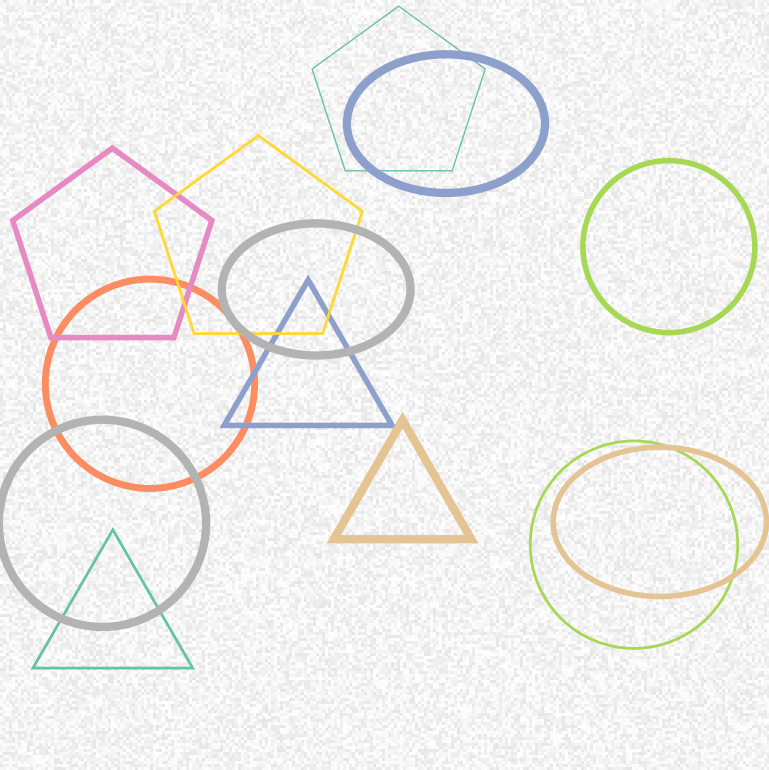[{"shape": "pentagon", "thickness": 0.5, "radius": 0.59, "center": [0.518, 0.874]}, {"shape": "triangle", "thickness": 1, "radius": 0.6, "center": [0.147, 0.192]}, {"shape": "circle", "thickness": 2.5, "radius": 0.68, "center": [0.195, 0.502]}, {"shape": "triangle", "thickness": 2, "radius": 0.63, "center": [0.4, 0.51]}, {"shape": "oval", "thickness": 3, "radius": 0.64, "center": [0.579, 0.839]}, {"shape": "pentagon", "thickness": 2, "radius": 0.68, "center": [0.146, 0.672]}, {"shape": "circle", "thickness": 1, "radius": 0.67, "center": [0.823, 0.293]}, {"shape": "circle", "thickness": 2, "radius": 0.56, "center": [0.869, 0.68]}, {"shape": "pentagon", "thickness": 1, "radius": 0.71, "center": [0.336, 0.682]}, {"shape": "triangle", "thickness": 3, "radius": 0.52, "center": [0.523, 0.351]}, {"shape": "oval", "thickness": 2, "radius": 0.69, "center": [0.857, 0.322]}, {"shape": "circle", "thickness": 3, "radius": 0.67, "center": [0.133, 0.32]}, {"shape": "oval", "thickness": 3, "radius": 0.61, "center": [0.411, 0.624]}]